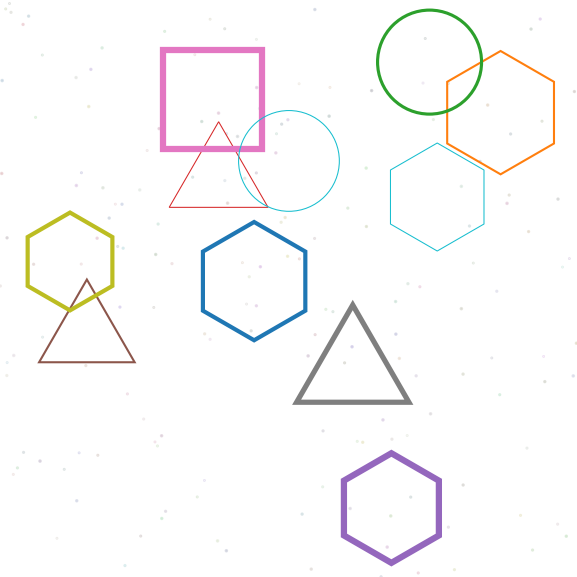[{"shape": "hexagon", "thickness": 2, "radius": 0.51, "center": [0.44, 0.512]}, {"shape": "hexagon", "thickness": 1, "radius": 0.53, "center": [0.867, 0.804]}, {"shape": "circle", "thickness": 1.5, "radius": 0.45, "center": [0.744, 0.892]}, {"shape": "triangle", "thickness": 0.5, "radius": 0.49, "center": [0.379, 0.69]}, {"shape": "hexagon", "thickness": 3, "radius": 0.47, "center": [0.678, 0.119]}, {"shape": "triangle", "thickness": 1, "radius": 0.48, "center": [0.15, 0.42]}, {"shape": "square", "thickness": 3, "radius": 0.43, "center": [0.369, 0.826]}, {"shape": "triangle", "thickness": 2.5, "radius": 0.56, "center": [0.611, 0.359]}, {"shape": "hexagon", "thickness": 2, "radius": 0.42, "center": [0.121, 0.546]}, {"shape": "circle", "thickness": 0.5, "radius": 0.44, "center": [0.5, 0.72]}, {"shape": "hexagon", "thickness": 0.5, "radius": 0.47, "center": [0.757, 0.658]}]